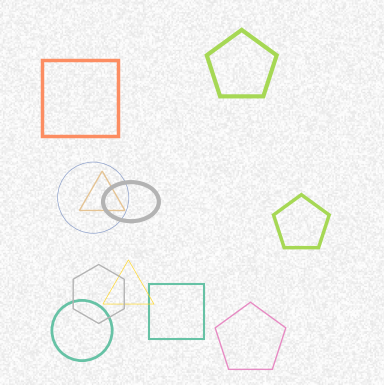[{"shape": "square", "thickness": 1.5, "radius": 0.36, "center": [0.457, 0.19]}, {"shape": "circle", "thickness": 2, "radius": 0.39, "center": [0.213, 0.142]}, {"shape": "square", "thickness": 2.5, "radius": 0.49, "center": [0.208, 0.745]}, {"shape": "circle", "thickness": 0.5, "radius": 0.46, "center": [0.242, 0.487]}, {"shape": "pentagon", "thickness": 1, "radius": 0.48, "center": [0.651, 0.119]}, {"shape": "pentagon", "thickness": 3, "radius": 0.48, "center": [0.628, 0.827]}, {"shape": "pentagon", "thickness": 2.5, "radius": 0.38, "center": [0.783, 0.418]}, {"shape": "triangle", "thickness": 0.5, "radius": 0.38, "center": [0.334, 0.249]}, {"shape": "triangle", "thickness": 1, "radius": 0.34, "center": [0.265, 0.487]}, {"shape": "oval", "thickness": 3, "radius": 0.36, "center": [0.34, 0.476]}, {"shape": "hexagon", "thickness": 1, "radius": 0.38, "center": [0.256, 0.236]}]